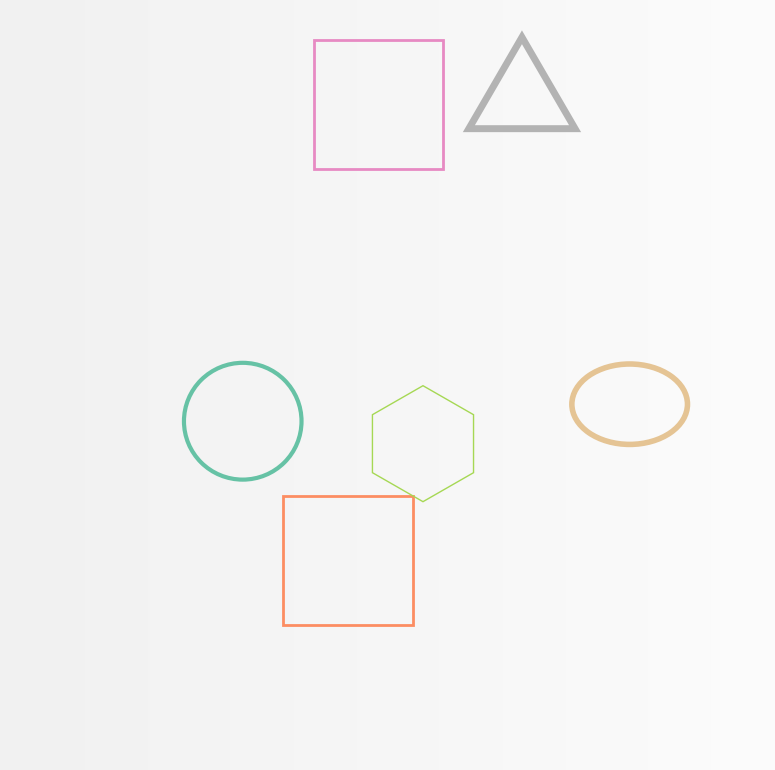[{"shape": "circle", "thickness": 1.5, "radius": 0.38, "center": [0.313, 0.453]}, {"shape": "square", "thickness": 1, "radius": 0.42, "center": [0.449, 0.272]}, {"shape": "square", "thickness": 1, "radius": 0.42, "center": [0.488, 0.864]}, {"shape": "hexagon", "thickness": 0.5, "radius": 0.38, "center": [0.546, 0.424]}, {"shape": "oval", "thickness": 2, "radius": 0.37, "center": [0.812, 0.475]}, {"shape": "triangle", "thickness": 2.5, "radius": 0.4, "center": [0.673, 0.872]}]